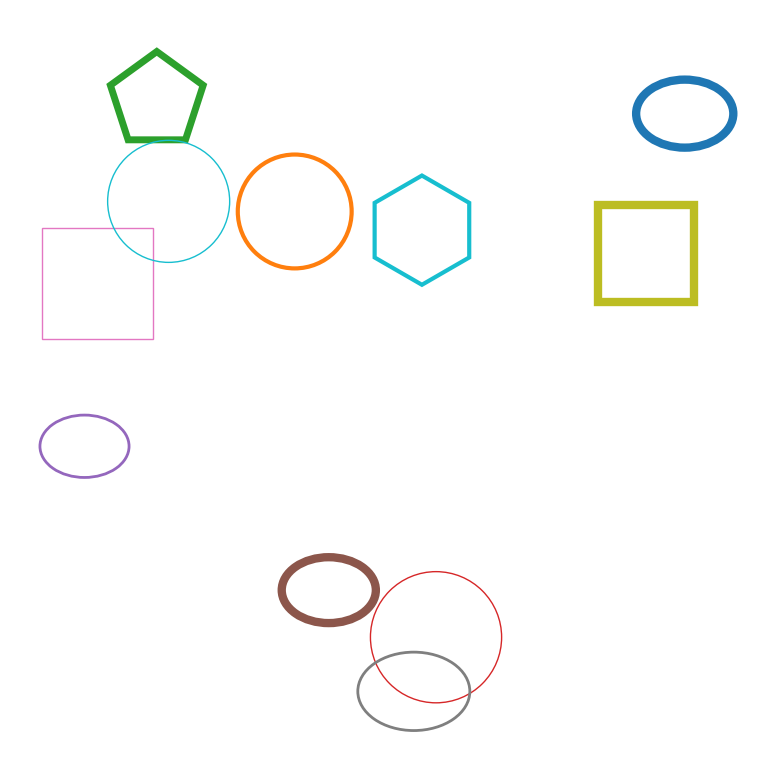[{"shape": "oval", "thickness": 3, "radius": 0.32, "center": [0.889, 0.852]}, {"shape": "circle", "thickness": 1.5, "radius": 0.37, "center": [0.383, 0.725]}, {"shape": "pentagon", "thickness": 2.5, "radius": 0.32, "center": [0.204, 0.87]}, {"shape": "circle", "thickness": 0.5, "radius": 0.43, "center": [0.566, 0.172]}, {"shape": "oval", "thickness": 1, "radius": 0.29, "center": [0.11, 0.42]}, {"shape": "oval", "thickness": 3, "radius": 0.31, "center": [0.427, 0.234]}, {"shape": "square", "thickness": 0.5, "radius": 0.36, "center": [0.127, 0.632]}, {"shape": "oval", "thickness": 1, "radius": 0.36, "center": [0.537, 0.102]}, {"shape": "square", "thickness": 3, "radius": 0.31, "center": [0.839, 0.671]}, {"shape": "circle", "thickness": 0.5, "radius": 0.4, "center": [0.219, 0.738]}, {"shape": "hexagon", "thickness": 1.5, "radius": 0.35, "center": [0.548, 0.701]}]